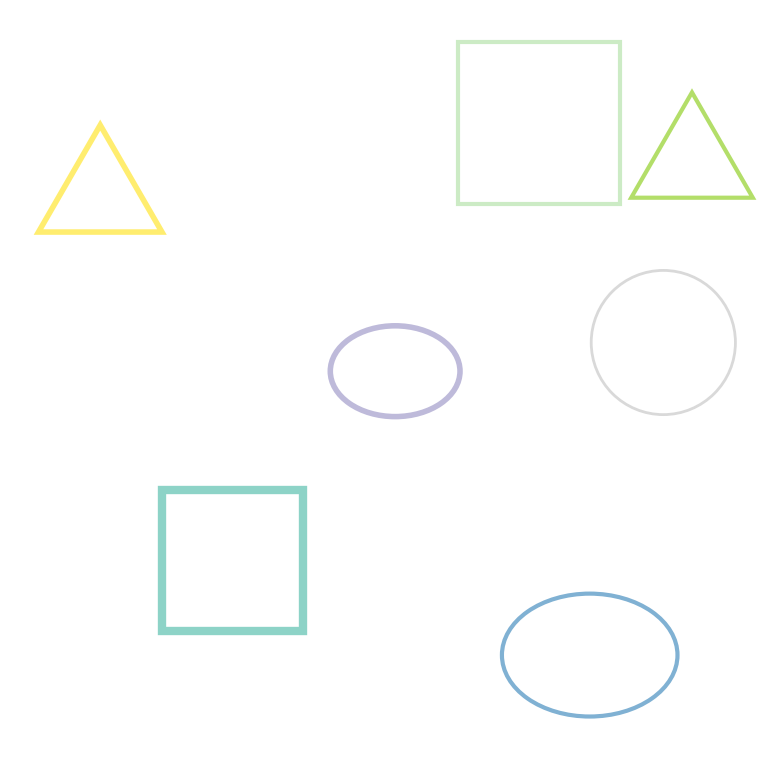[{"shape": "square", "thickness": 3, "radius": 0.46, "center": [0.302, 0.272]}, {"shape": "oval", "thickness": 2, "radius": 0.42, "center": [0.513, 0.518]}, {"shape": "oval", "thickness": 1.5, "radius": 0.57, "center": [0.766, 0.149]}, {"shape": "triangle", "thickness": 1.5, "radius": 0.46, "center": [0.899, 0.789]}, {"shape": "circle", "thickness": 1, "radius": 0.47, "center": [0.861, 0.555]}, {"shape": "square", "thickness": 1.5, "radius": 0.53, "center": [0.699, 0.841]}, {"shape": "triangle", "thickness": 2, "radius": 0.46, "center": [0.13, 0.745]}]